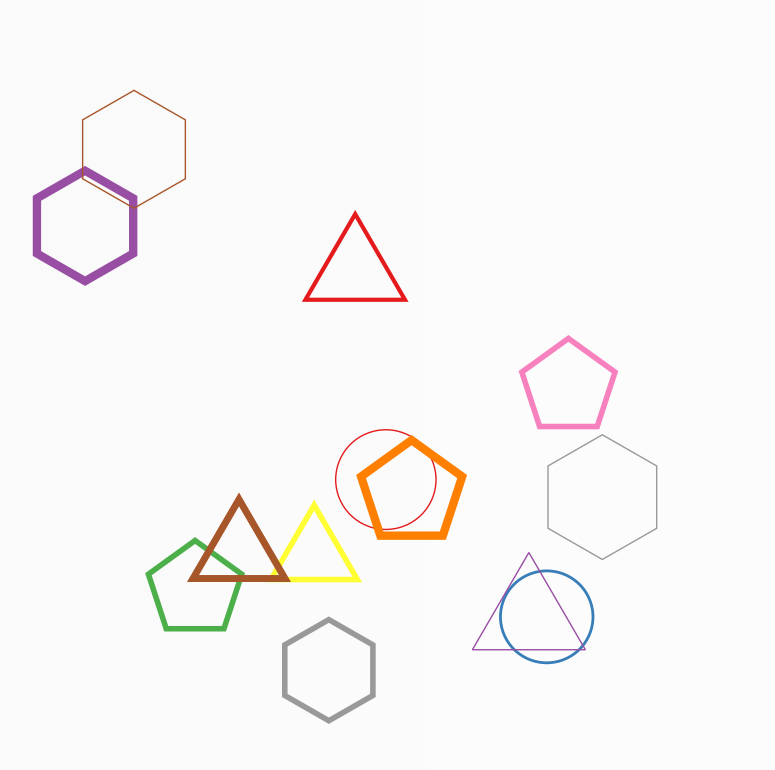[{"shape": "circle", "thickness": 0.5, "radius": 0.32, "center": [0.498, 0.377]}, {"shape": "triangle", "thickness": 1.5, "radius": 0.37, "center": [0.458, 0.648]}, {"shape": "circle", "thickness": 1, "radius": 0.3, "center": [0.705, 0.199]}, {"shape": "pentagon", "thickness": 2, "radius": 0.32, "center": [0.252, 0.235]}, {"shape": "hexagon", "thickness": 3, "radius": 0.36, "center": [0.11, 0.707]}, {"shape": "triangle", "thickness": 0.5, "radius": 0.42, "center": [0.682, 0.198]}, {"shape": "pentagon", "thickness": 3, "radius": 0.34, "center": [0.531, 0.36]}, {"shape": "triangle", "thickness": 2, "radius": 0.32, "center": [0.405, 0.28]}, {"shape": "hexagon", "thickness": 0.5, "radius": 0.38, "center": [0.173, 0.806]}, {"shape": "triangle", "thickness": 2.5, "radius": 0.34, "center": [0.308, 0.283]}, {"shape": "pentagon", "thickness": 2, "radius": 0.32, "center": [0.733, 0.497]}, {"shape": "hexagon", "thickness": 2, "radius": 0.33, "center": [0.424, 0.13]}, {"shape": "hexagon", "thickness": 0.5, "radius": 0.4, "center": [0.777, 0.354]}]